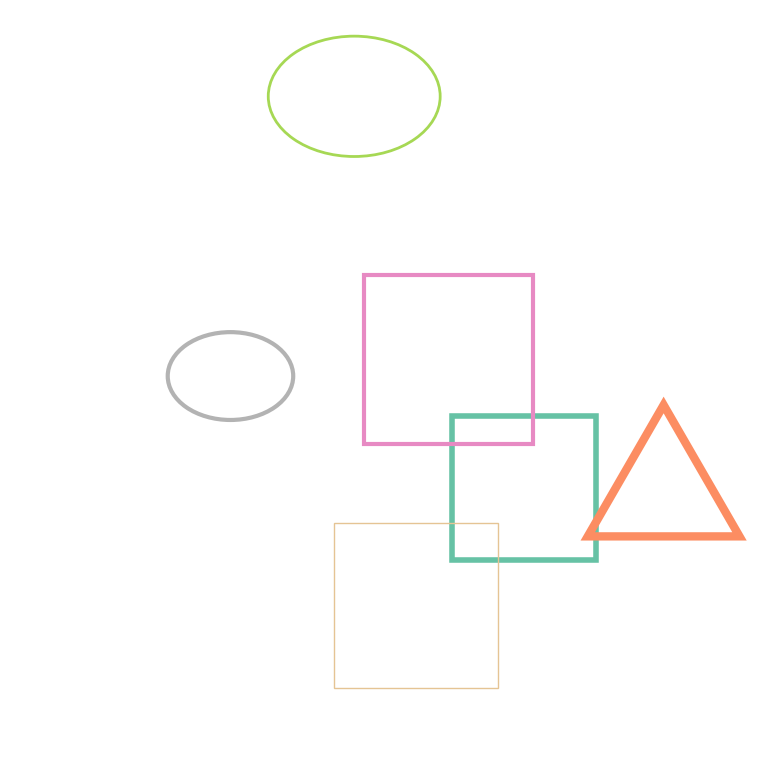[{"shape": "square", "thickness": 2, "radius": 0.47, "center": [0.681, 0.366]}, {"shape": "triangle", "thickness": 3, "radius": 0.57, "center": [0.862, 0.36]}, {"shape": "square", "thickness": 1.5, "radius": 0.55, "center": [0.583, 0.533]}, {"shape": "oval", "thickness": 1, "radius": 0.56, "center": [0.46, 0.875]}, {"shape": "square", "thickness": 0.5, "radius": 0.53, "center": [0.54, 0.213]}, {"shape": "oval", "thickness": 1.5, "radius": 0.41, "center": [0.299, 0.512]}]